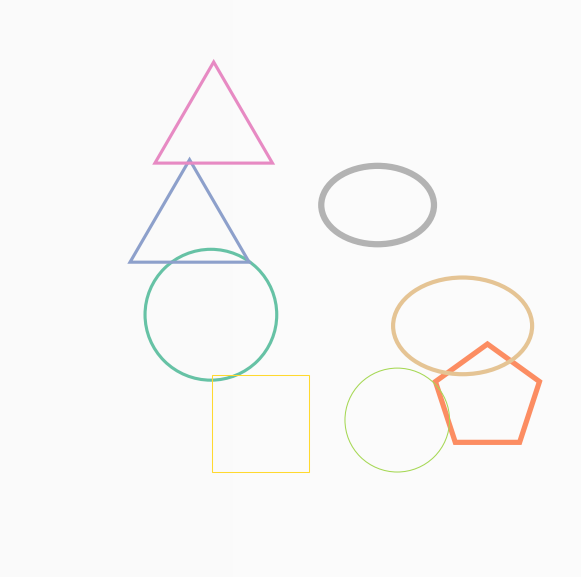[{"shape": "circle", "thickness": 1.5, "radius": 0.57, "center": [0.363, 0.454]}, {"shape": "pentagon", "thickness": 2.5, "radius": 0.47, "center": [0.839, 0.309]}, {"shape": "triangle", "thickness": 1.5, "radius": 0.59, "center": [0.326, 0.604]}, {"shape": "triangle", "thickness": 1.5, "radius": 0.58, "center": [0.368, 0.775]}, {"shape": "circle", "thickness": 0.5, "radius": 0.45, "center": [0.683, 0.272]}, {"shape": "square", "thickness": 0.5, "radius": 0.42, "center": [0.448, 0.266]}, {"shape": "oval", "thickness": 2, "radius": 0.6, "center": [0.796, 0.435]}, {"shape": "oval", "thickness": 3, "radius": 0.48, "center": [0.65, 0.644]}]